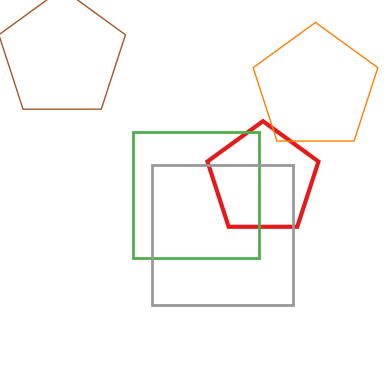[{"shape": "pentagon", "thickness": 3, "radius": 0.76, "center": [0.683, 0.534]}, {"shape": "square", "thickness": 2, "radius": 0.82, "center": [0.509, 0.493]}, {"shape": "pentagon", "thickness": 1, "radius": 0.85, "center": [0.819, 0.772]}, {"shape": "pentagon", "thickness": 1, "radius": 0.86, "center": [0.161, 0.856]}, {"shape": "square", "thickness": 2, "radius": 0.91, "center": [0.578, 0.389]}]